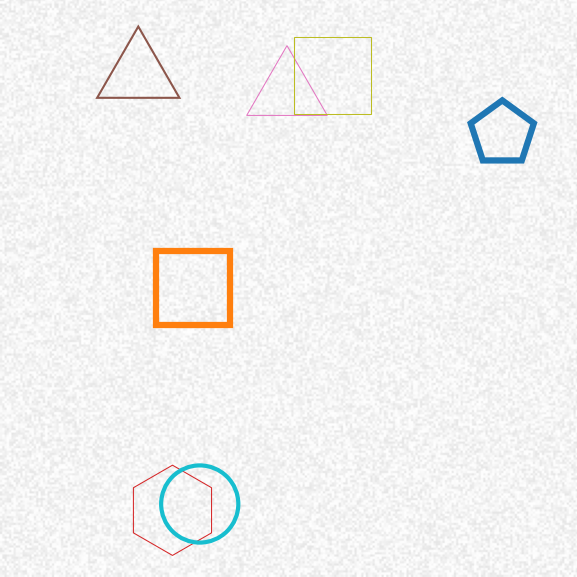[{"shape": "pentagon", "thickness": 3, "radius": 0.29, "center": [0.87, 0.768]}, {"shape": "square", "thickness": 3, "radius": 0.32, "center": [0.334, 0.5]}, {"shape": "hexagon", "thickness": 0.5, "radius": 0.39, "center": [0.299, 0.116]}, {"shape": "triangle", "thickness": 1, "radius": 0.41, "center": [0.239, 0.871]}, {"shape": "triangle", "thickness": 0.5, "radius": 0.4, "center": [0.497, 0.84]}, {"shape": "square", "thickness": 0.5, "radius": 0.33, "center": [0.575, 0.869]}, {"shape": "circle", "thickness": 2, "radius": 0.33, "center": [0.346, 0.126]}]